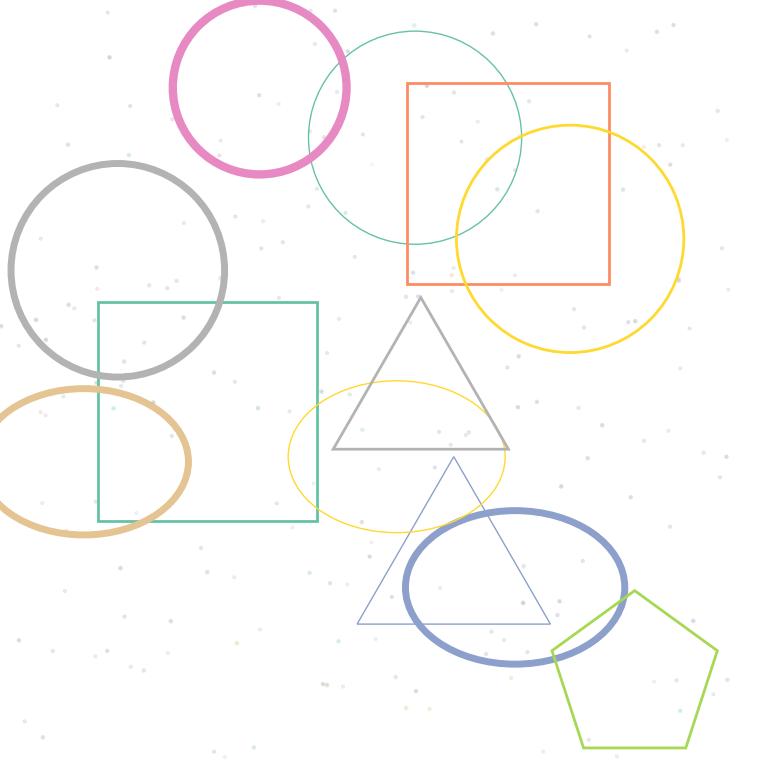[{"shape": "circle", "thickness": 0.5, "radius": 0.69, "center": [0.539, 0.821]}, {"shape": "square", "thickness": 1, "radius": 0.71, "center": [0.269, 0.466]}, {"shape": "square", "thickness": 1, "radius": 0.65, "center": [0.66, 0.762]}, {"shape": "oval", "thickness": 2.5, "radius": 0.71, "center": [0.669, 0.237]}, {"shape": "triangle", "thickness": 0.5, "radius": 0.72, "center": [0.589, 0.262]}, {"shape": "circle", "thickness": 3, "radius": 0.56, "center": [0.337, 0.886]}, {"shape": "pentagon", "thickness": 1, "radius": 0.56, "center": [0.824, 0.12]}, {"shape": "oval", "thickness": 0.5, "radius": 0.7, "center": [0.515, 0.407]}, {"shape": "circle", "thickness": 1, "radius": 0.74, "center": [0.74, 0.69]}, {"shape": "oval", "thickness": 2.5, "radius": 0.68, "center": [0.109, 0.4]}, {"shape": "triangle", "thickness": 1, "radius": 0.66, "center": [0.546, 0.482]}, {"shape": "circle", "thickness": 2.5, "radius": 0.69, "center": [0.153, 0.649]}]